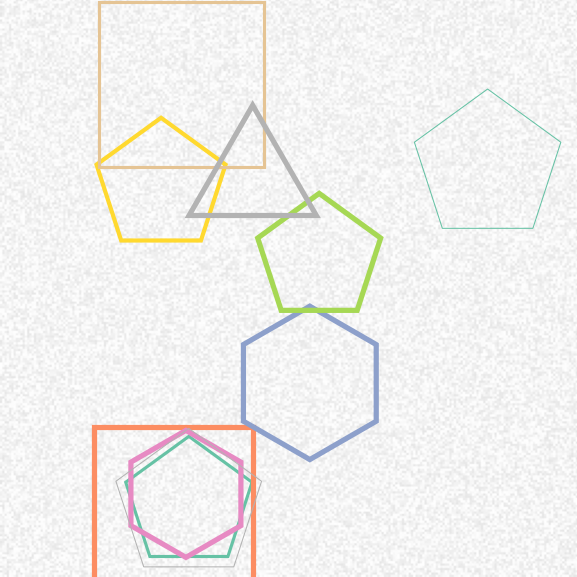[{"shape": "pentagon", "thickness": 1.5, "radius": 0.57, "center": [0.327, 0.129]}, {"shape": "pentagon", "thickness": 0.5, "radius": 0.67, "center": [0.844, 0.712]}, {"shape": "square", "thickness": 2.5, "radius": 0.69, "center": [0.3, 0.122]}, {"shape": "hexagon", "thickness": 2.5, "radius": 0.66, "center": [0.536, 0.336]}, {"shape": "hexagon", "thickness": 2.5, "radius": 0.55, "center": [0.322, 0.144]}, {"shape": "pentagon", "thickness": 2.5, "radius": 0.56, "center": [0.553, 0.552]}, {"shape": "pentagon", "thickness": 2, "radius": 0.59, "center": [0.279, 0.678]}, {"shape": "square", "thickness": 1.5, "radius": 0.72, "center": [0.314, 0.852]}, {"shape": "pentagon", "thickness": 0.5, "radius": 0.66, "center": [0.327, 0.125]}, {"shape": "triangle", "thickness": 2.5, "radius": 0.64, "center": [0.438, 0.69]}]